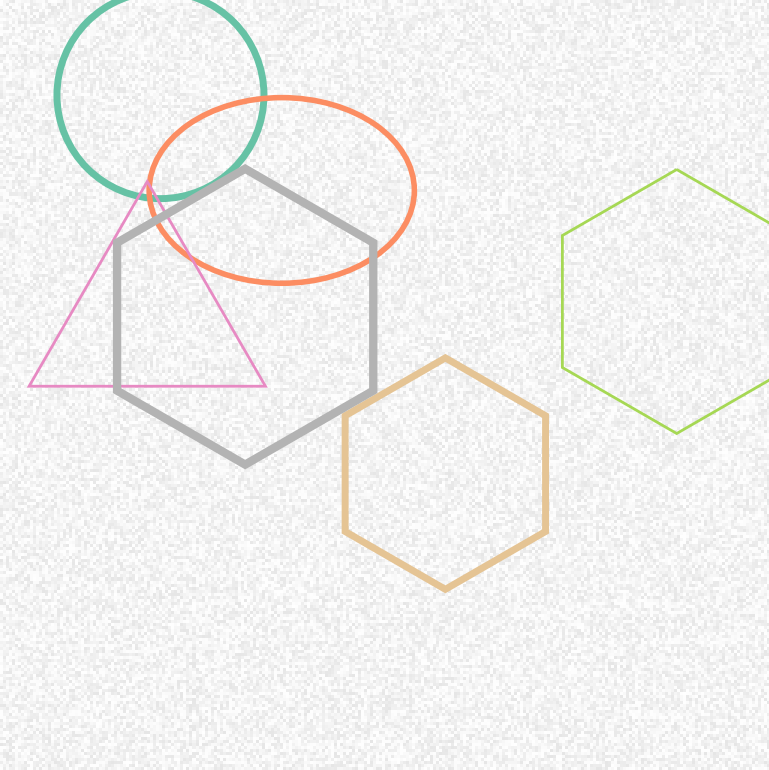[{"shape": "circle", "thickness": 2.5, "radius": 0.67, "center": [0.208, 0.876]}, {"shape": "oval", "thickness": 2, "radius": 0.86, "center": [0.366, 0.753]}, {"shape": "triangle", "thickness": 1, "radius": 0.89, "center": [0.191, 0.587]}, {"shape": "hexagon", "thickness": 1, "radius": 0.86, "center": [0.879, 0.608]}, {"shape": "hexagon", "thickness": 2.5, "radius": 0.75, "center": [0.578, 0.385]}, {"shape": "hexagon", "thickness": 3, "radius": 0.96, "center": [0.318, 0.589]}]